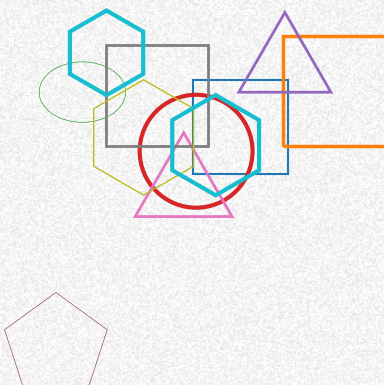[{"shape": "square", "thickness": 1.5, "radius": 0.61, "center": [0.624, 0.67]}, {"shape": "square", "thickness": 2.5, "radius": 0.71, "center": [0.879, 0.764]}, {"shape": "oval", "thickness": 0.5, "radius": 0.56, "center": [0.214, 0.761]}, {"shape": "circle", "thickness": 3, "radius": 0.73, "center": [0.509, 0.607]}, {"shape": "triangle", "thickness": 2, "radius": 0.69, "center": [0.74, 0.83]}, {"shape": "pentagon", "thickness": 0.5, "radius": 0.7, "center": [0.145, 0.1]}, {"shape": "triangle", "thickness": 2, "radius": 0.73, "center": [0.477, 0.51]}, {"shape": "square", "thickness": 2, "radius": 0.66, "center": [0.407, 0.752]}, {"shape": "hexagon", "thickness": 1, "radius": 0.75, "center": [0.373, 0.643]}, {"shape": "hexagon", "thickness": 3, "radius": 0.55, "center": [0.277, 0.863]}, {"shape": "hexagon", "thickness": 3, "radius": 0.65, "center": [0.56, 0.623]}]